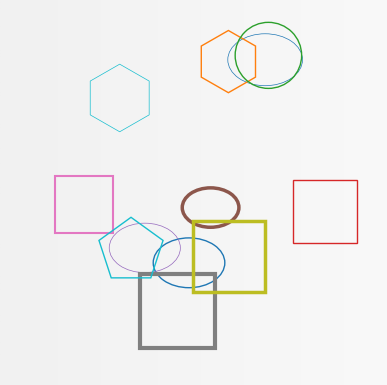[{"shape": "oval", "thickness": 1, "radius": 0.46, "center": [0.488, 0.317]}, {"shape": "oval", "thickness": 0.5, "radius": 0.48, "center": [0.684, 0.845]}, {"shape": "hexagon", "thickness": 1, "radius": 0.4, "center": [0.589, 0.84]}, {"shape": "circle", "thickness": 1, "radius": 0.43, "center": [0.693, 0.856]}, {"shape": "square", "thickness": 1, "radius": 0.41, "center": [0.84, 0.451]}, {"shape": "oval", "thickness": 0.5, "radius": 0.46, "center": [0.374, 0.356]}, {"shape": "oval", "thickness": 2.5, "radius": 0.37, "center": [0.543, 0.461]}, {"shape": "square", "thickness": 1.5, "radius": 0.38, "center": [0.216, 0.469]}, {"shape": "square", "thickness": 3, "radius": 0.48, "center": [0.458, 0.193]}, {"shape": "square", "thickness": 2.5, "radius": 0.46, "center": [0.591, 0.335]}, {"shape": "pentagon", "thickness": 1, "radius": 0.43, "center": [0.338, 0.349]}, {"shape": "hexagon", "thickness": 0.5, "radius": 0.44, "center": [0.309, 0.746]}]